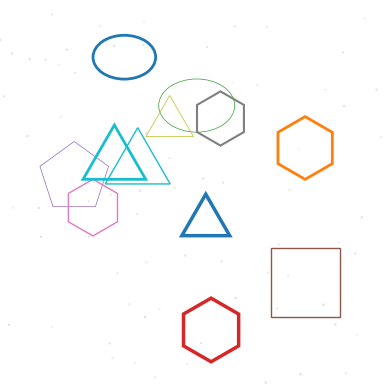[{"shape": "oval", "thickness": 2, "radius": 0.41, "center": [0.323, 0.851]}, {"shape": "triangle", "thickness": 2.5, "radius": 0.36, "center": [0.534, 0.424]}, {"shape": "hexagon", "thickness": 2, "radius": 0.41, "center": [0.793, 0.616]}, {"shape": "oval", "thickness": 0.5, "radius": 0.49, "center": [0.511, 0.726]}, {"shape": "hexagon", "thickness": 2.5, "radius": 0.41, "center": [0.548, 0.143]}, {"shape": "pentagon", "thickness": 0.5, "radius": 0.47, "center": [0.193, 0.539]}, {"shape": "square", "thickness": 1, "radius": 0.45, "center": [0.793, 0.267]}, {"shape": "hexagon", "thickness": 1, "radius": 0.37, "center": [0.241, 0.461]}, {"shape": "hexagon", "thickness": 1.5, "radius": 0.35, "center": [0.573, 0.692]}, {"shape": "triangle", "thickness": 0.5, "radius": 0.36, "center": [0.441, 0.681]}, {"shape": "triangle", "thickness": 2, "radius": 0.47, "center": [0.297, 0.581]}, {"shape": "triangle", "thickness": 1, "radius": 0.49, "center": [0.358, 0.571]}]